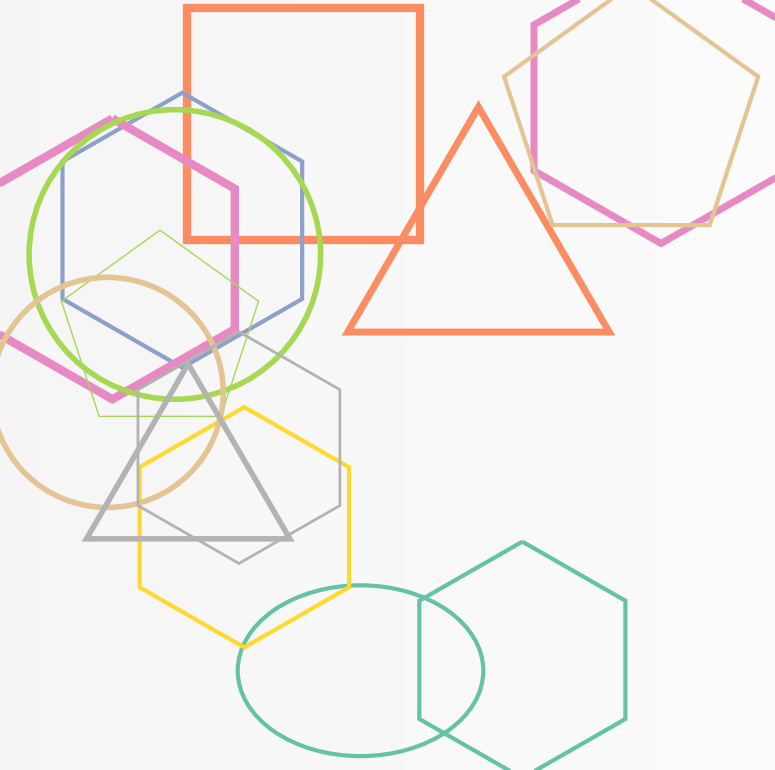[{"shape": "oval", "thickness": 1.5, "radius": 0.79, "center": [0.465, 0.129]}, {"shape": "hexagon", "thickness": 1.5, "radius": 0.77, "center": [0.674, 0.143]}, {"shape": "square", "thickness": 3, "radius": 0.75, "center": [0.391, 0.839]}, {"shape": "triangle", "thickness": 2.5, "radius": 0.97, "center": [0.617, 0.666]}, {"shape": "hexagon", "thickness": 1.5, "radius": 0.89, "center": [0.235, 0.701]}, {"shape": "hexagon", "thickness": 2.5, "radius": 0.95, "center": [0.853, 0.873]}, {"shape": "hexagon", "thickness": 3, "radius": 0.91, "center": [0.145, 0.664]}, {"shape": "pentagon", "thickness": 0.5, "radius": 0.67, "center": [0.206, 0.567]}, {"shape": "circle", "thickness": 2, "radius": 0.94, "center": [0.226, 0.67]}, {"shape": "hexagon", "thickness": 1.5, "radius": 0.78, "center": [0.315, 0.315]}, {"shape": "pentagon", "thickness": 1.5, "radius": 0.86, "center": [0.814, 0.847]}, {"shape": "circle", "thickness": 2, "radius": 0.75, "center": [0.139, 0.49]}, {"shape": "triangle", "thickness": 2, "radius": 0.76, "center": [0.243, 0.376]}, {"shape": "hexagon", "thickness": 1, "radius": 0.75, "center": [0.308, 0.419]}]